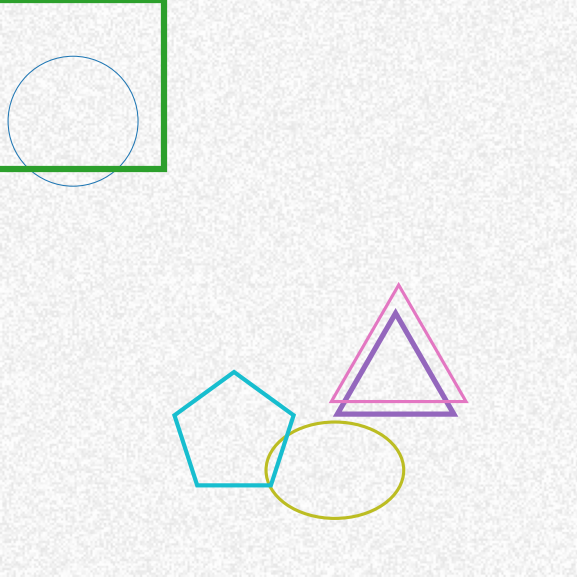[{"shape": "circle", "thickness": 0.5, "radius": 0.56, "center": [0.127, 0.789]}, {"shape": "square", "thickness": 3, "radius": 0.73, "center": [0.137, 0.852]}, {"shape": "triangle", "thickness": 2.5, "radius": 0.58, "center": [0.685, 0.34]}, {"shape": "triangle", "thickness": 1.5, "radius": 0.67, "center": [0.69, 0.371]}, {"shape": "oval", "thickness": 1.5, "radius": 0.6, "center": [0.58, 0.185]}, {"shape": "pentagon", "thickness": 2, "radius": 0.54, "center": [0.405, 0.246]}]